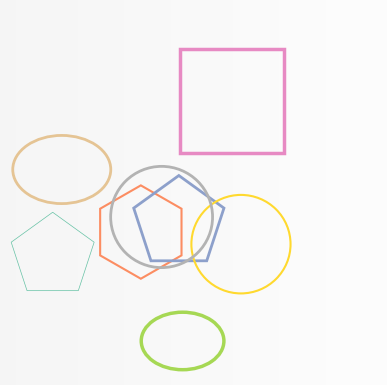[{"shape": "pentagon", "thickness": 0.5, "radius": 0.56, "center": [0.136, 0.336]}, {"shape": "hexagon", "thickness": 1.5, "radius": 0.61, "center": [0.363, 0.397]}, {"shape": "pentagon", "thickness": 2, "radius": 0.61, "center": [0.462, 0.422]}, {"shape": "square", "thickness": 2.5, "radius": 0.67, "center": [0.599, 0.737]}, {"shape": "oval", "thickness": 2.5, "radius": 0.53, "center": [0.471, 0.114]}, {"shape": "circle", "thickness": 1.5, "radius": 0.64, "center": [0.622, 0.366]}, {"shape": "oval", "thickness": 2, "radius": 0.63, "center": [0.159, 0.56]}, {"shape": "circle", "thickness": 2, "radius": 0.66, "center": [0.417, 0.436]}]